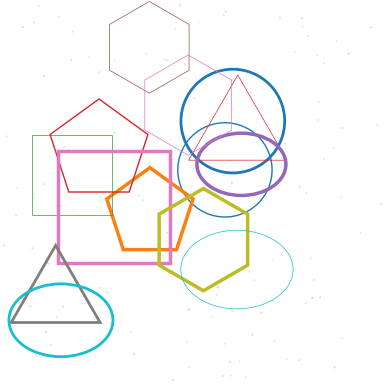[{"shape": "circle", "thickness": 2, "radius": 0.67, "center": [0.605, 0.686]}, {"shape": "circle", "thickness": 1, "radius": 0.61, "center": [0.584, 0.559]}, {"shape": "pentagon", "thickness": 2.5, "radius": 0.59, "center": [0.389, 0.447]}, {"shape": "square", "thickness": 0.5, "radius": 0.52, "center": [0.187, 0.546]}, {"shape": "pentagon", "thickness": 1, "radius": 0.67, "center": [0.257, 0.609]}, {"shape": "triangle", "thickness": 0.5, "radius": 0.74, "center": [0.618, 0.658]}, {"shape": "oval", "thickness": 2.5, "radius": 0.58, "center": [0.627, 0.573]}, {"shape": "hexagon", "thickness": 0.5, "radius": 0.6, "center": [0.388, 0.877]}, {"shape": "square", "thickness": 2.5, "radius": 0.73, "center": [0.297, 0.462]}, {"shape": "hexagon", "thickness": 0.5, "radius": 0.65, "center": [0.489, 0.727]}, {"shape": "triangle", "thickness": 2, "radius": 0.67, "center": [0.145, 0.229]}, {"shape": "hexagon", "thickness": 2.5, "radius": 0.66, "center": [0.528, 0.378]}, {"shape": "oval", "thickness": 0.5, "radius": 0.73, "center": [0.615, 0.3]}, {"shape": "oval", "thickness": 2, "radius": 0.68, "center": [0.158, 0.168]}]